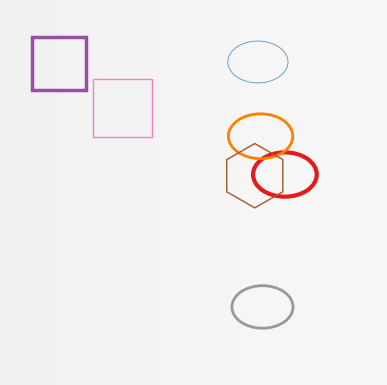[{"shape": "oval", "thickness": 3, "radius": 0.41, "center": [0.735, 0.547]}, {"shape": "oval", "thickness": 0.5, "radius": 0.39, "center": [0.666, 0.839]}, {"shape": "square", "thickness": 2.5, "radius": 0.35, "center": [0.152, 0.834]}, {"shape": "oval", "thickness": 2, "radius": 0.42, "center": [0.672, 0.646]}, {"shape": "hexagon", "thickness": 1, "radius": 0.42, "center": [0.657, 0.544]}, {"shape": "square", "thickness": 1, "radius": 0.38, "center": [0.315, 0.719]}, {"shape": "oval", "thickness": 2, "radius": 0.39, "center": [0.677, 0.203]}]